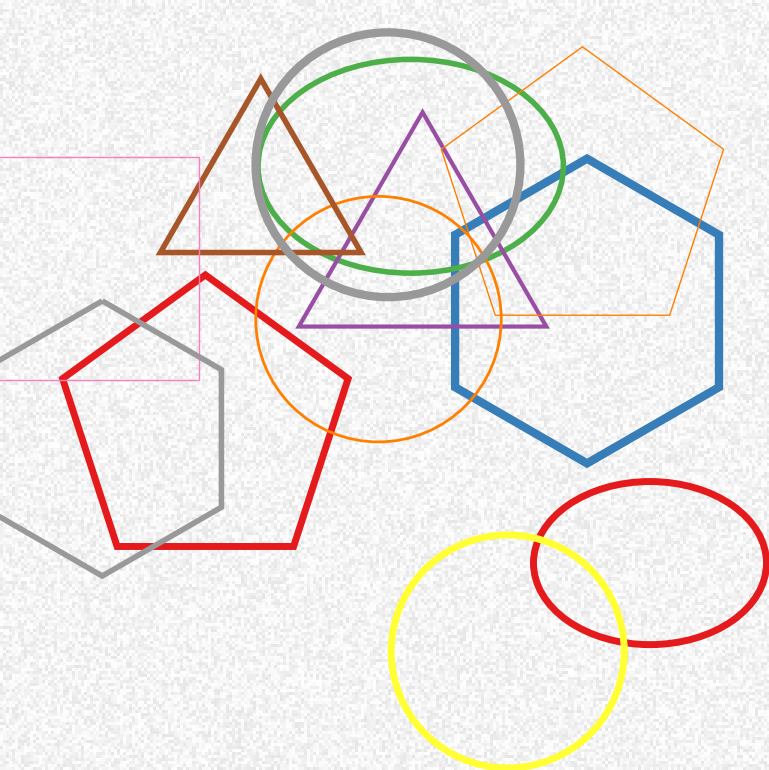[{"shape": "oval", "thickness": 2.5, "radius": 0.76, "center": [0.844, 0.269]}, {"shape": "pentagon", "thickness": 2.5, "radius": 0.97, "center": [0.267, 0.448]}, {"shape": "hexagon", "thickness": 3, "radius": 0.99, "center": [0.762, 0.596]}, {"shape": "oval", "thickness": 2, "radius": 0.99, "center": [0.533, 0.784]}, {"shape": "triangle", "thickness": 1.5, "radius": 0.93, "center": [0.549, 0.669]}, {"shape": "pentagon", "thickness": 0.5, "radius": 0.96, "center": [0.756, 0.747]}, {"shape": "circle", "thickness": 1, "radius": 0.8, "center": [0.492, 0.586]}, {"shape": "circle", "thickness": 2.5, "radius": 0.76, "center": [0.659, 0.154]}, {"shape": "triangle", "thickness": 2, "radius": 0.75, "center": [0.339, 0.747]}, {"shape": "square", "thickness": 0.5, "radius": 0.73, "center": [0.113, 0.651]}, {"shape": "hexagon", "thickness": 2, "radius": 0.89, "center": [0.133, 0.431]}, {"shape": "circle", "thickness": 3, "radius": 0.86, "center": [0.504, 0.786]}]